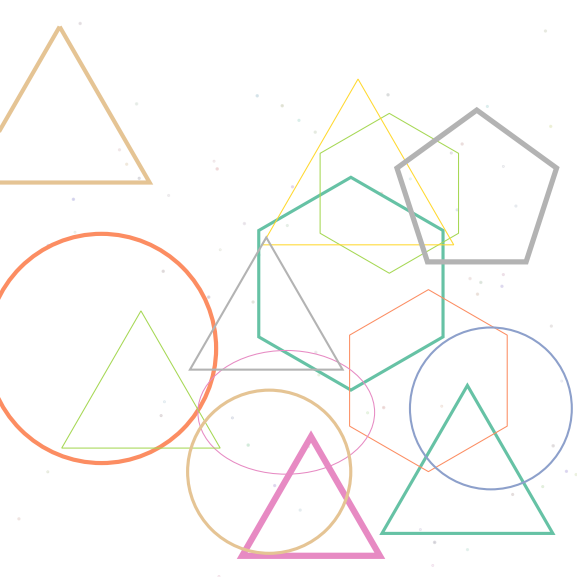[{"shape": "hexagon", "thickness": 1.5, "radius": 0.92, "center": [0.608, 0.508]}, {"shape": "triangle", "thickness": 1.5, "radius": 0.85, "center": [0.809, 0.161]}, {"shape": "circle", "thickness": 2, "radius": 0.99, "center": [0.176, 0.396]}, {"shape": "hexagon", "thickness": 0.5, "radius": 0.79, "center": [0.742, 0.34]}, {"shape": "circle", "thickness": 1, "radius": 0.7, "center": [0.85, 0.292]}, {"shape": "oval", "thickness": 0.5, "radius": 0.77, "center": [0.496, 0.285]}, {"shape": "triangle", "thickness": 3, "radius": 0.69, "center": [0.539, 0.106]}, {"shape": "triangle", "thickness": 0.5, "radius": 0.79, "center": [0.244, 0.302]}, {"shape": "hexagon", "thickness": 0.5, "radius": 0.69, "center": [0.674, 0.664]}, {"shape": "triangle", "thickness": 0.5, "radius": 0.96, "center": [0.62, 0.671]}, {"shape": "circle", "thickness": 1.5, "radius": 0.71, "center": [0.466, 0.182]}, {"shape": "triangle", "thickness": 2, "radius": 0.9, "center": [0.103, 0.773]}, {"shape": "triangle", "thickness": 1, "radius": 0.76, "center": [0.461, 0.435]}, {"shape": "pentagon", "thickness": 2.5, "radius": 0.73, "center": [0.826, 0.663]}]